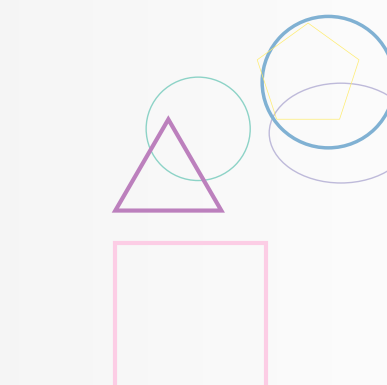[{"shape": "circle", "thickness": 1, "radius": 0.67, "center": [0.511, 0.665]}, {"shape": "oval", "thickness": 1, "radius": 0.93, "center": [0.88, 0.654]}, {"shape": "circle", "thickness": 2.5, "radius": 0.85, "center": [0.847, 0.787]}, {"shape": "square", "thickness": 3, "radius": 0.97, "center": [0.491, 0.175]}, {"shape": "triangle", "thickness": 3, "radius": 0.79, "center": [0.434, 0.532]}, {"shape": "pentagon", "thickness": 0.5, "radius": 0.69, "center": [0.795, 0.802]}]